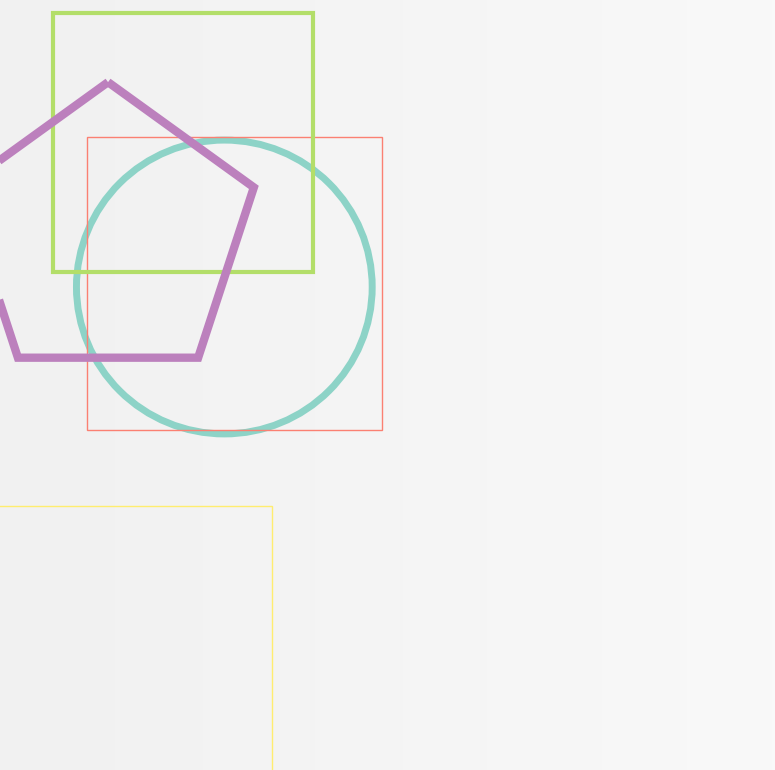[{"shape": "circle", "thickness": 2.5, "radius": 0.95, "center": [0.289, 0.627]}, {"shape": "square", "thickness": 0.5, "radius": 0.95, "center": [0.302, 0.632]}, {"shape": "square", "thickness": 1.5, "radius": 0.84, "center": [0.236, 0.815]}, {"shape": "pentagon", "thickness": 3, "radius": 0.99, "center": [0.139, 0.696]}, {"shape": "square", "thickness": 0.5, "radius": 0.97, "center": [0.158, 0.149]}]